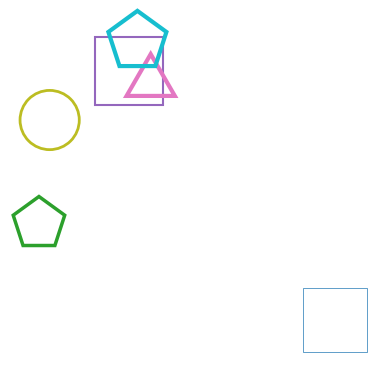[{"shape": "square", "thickness": 0.5, "radius": 0.42, "center": [0.87, 0.169]}, {"shape": "pentagon", "thickness": 2.5, "radius": 0.35, "center": [0.101, 0.419]}, {"shape": "square", "thickness": 1.5, "radius": 0.44, "center": [0.334, 0.816]}, {"shape": "triangle", "thickness": 3, "radius": 0.36, "center": [0.391, 0.787]}, {"shape": "circle", "thickness": 2, "radius": 0.38, "center": [0.129, 0.688]}, {"shape": "pentagon", "thickness": 3, "radius": 0.4, "center": [0.357, 0.893]}]